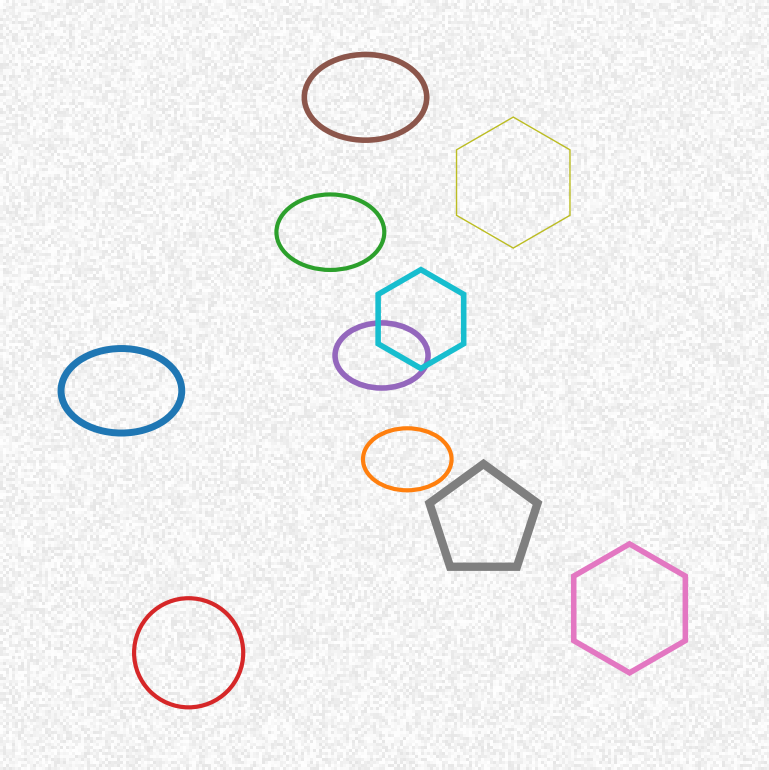[{"shape": "oval", "thickness": 2.5, "radius": 0.39, "center": [0.158, 0.492]}, {"shape": "oval", "thickness": 1.5, "radius": 0.29, "center": [0.529, 0.404]}, {"shape": "oval", "thickness": 1.5, "radius": 0.35, "center": [0.429, 0.698]}, {"shape": "circle", "thickness": 1.5, "radius": 0.35, "center": [0.245, 0.152]}, {"shape": "oval", "thickness": 2, "radius": 0.3, "center": [0.496, 0.538]}, {"shape": "oval", "thickness": 2, "radius": 0.4, "center": [0.475, 0.874]}, {"shape": "hexagon", "thickness": 2, "radius": 0.42, "center": [0.818, 0.21]}, {"shape": "pentagon", "thickness": 3, "radius": 0.37, "center": [0.628, 0.324]}, {"shape": "hexagon", "thickness": 0.5, "radius": 0.43, "center": [0.667, 0.763]}, {"shape": "hexagon", "thickness": 2, "radius": 0.32, "center": [0.547, 0.586]}]